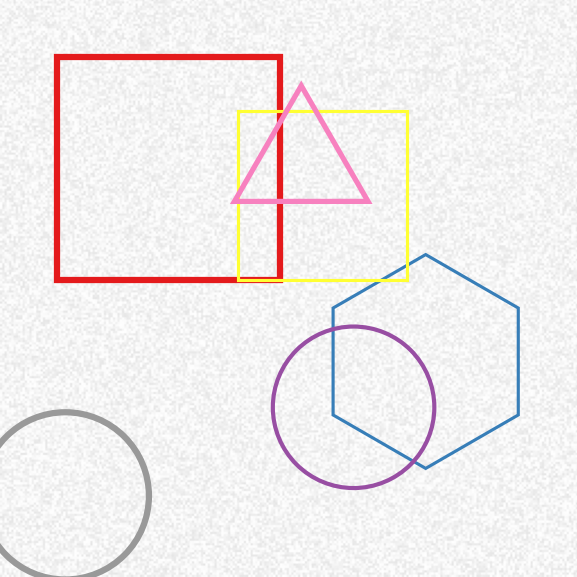[{"shape": "square", "thickness": 3, "radius": 0.97, "center": [0.292, 0.707]}, {"shape": "hexagon", "thickness": 1.5, "radius": 0.93, "center": [0.737, 0.373]}, {"shape": "circle", "thickness": 2, "radius": 0.7, "center": [0.612, 0.294]}, {"shape": "square", "thickness": 1.5, "radius": 0.73, "center": [0.559, 0.661]}, {"shape": "triangle", "thickness": 2.5, "radius": 0.67, "center": [0.522, 0.717]}, {"shape": "circle", "thickness": 3, "radius": 0.72, "center": [0.113, 0.14]}]